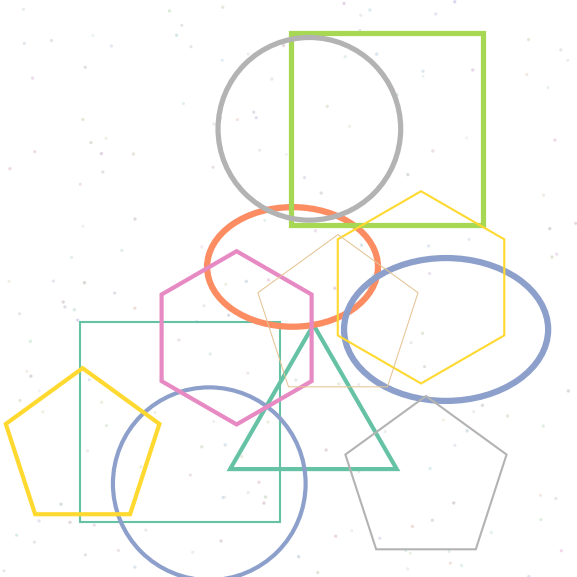[{"shape": "triangle", "thickness": 2, "radius": 0.83, "center": [0.543, 0.27]}, {"shape": "square", "thickness": 1, "radius": 0.87, "center": [0.312, 0.268]}, {"shape": "oval", "thickness": 3, "radius": 0.74, "center": [0.507, 0.537]}, {"shape": "circle", "thickness": 2, "radius": 0.83, "center": [0.362, 0.162]}, {"shape": "oval", "thickness": 3, "radius": 0.88, "center": [0.772, 0.429]}, {"shape": "hexagon", "thickness": 2, "radius": 0.75, "center": [0.41, 0.414]}, {"shape": "square", "thickness": 2.5, "radius": 0.83, "center": [0.67, 0.775]}, {"shape": "pentagon", "thickness": 2, "radius": 0.7, "center": [0.143, 0.222]}, {"shape": "hexagon", "thickness": 1, "radius": 0.83, "center": [0.729, 0.502]}, {"shape": "pentagon", "thickness": 0.5, "radius": 0.73, "center": [0.585, 0.447]}, {"shape": "circle", "thickness": 2.5, "radius": 0.79, "center": [0.536, 0.776]}, {"shape": "pentagon", "thickness": 1, "radius": 0.73, "center": [0.738, 0.167]}]